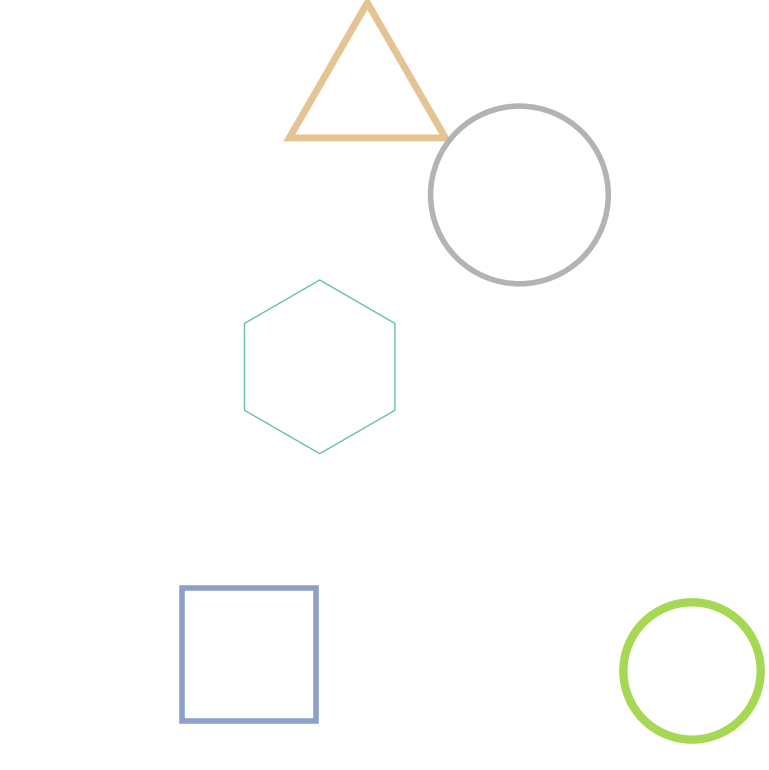[{"shape": "hexagon", "thickness": 0.5, "radius": 0.56, "center": [0.415, 0.524]}, {"shape": "square", "thickness": 2, "radius": 0.43, "center": [0.323, 0.15]}, {"shape": "circle", "thickness": 3, "radius": 0.45, "center": [0.899, 0.129]}, {"shape": "triangle", "thickness": 2.5, "radius": 0.58, "center": [0.477, 0.879]}, {"shape": "circle", "thickness": 2, "radius": 0.58, "center": [0.675, 0.747]}]